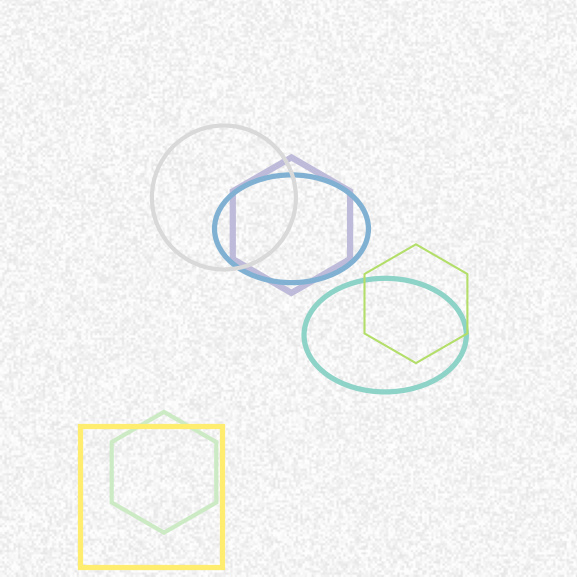[{"shape": "oval", "thickness": 2.5, "radius": 0.7, "center": [0.667, 0.419]}, {"shape": "hexagon", "thickness": 3, "radius": 0.59, "center": [0.505, 0.609]}, {"shape": "oval", "thickness": 2.5, "radius": 0.67, "center": [0.505, 0.603]}, {"shape": "hexagon", "thickness": 1, "radius": 0.51, "center": [0.72, 0.473]}, {"shape": "circle", "thickness": 2, "radius": 0.62, "center": [0.388, 0.657]}, {"shape": "hexagon", "thickness": 2, "radius": 0.52, "center": [0.284, 0.181]}, {"shape": "square", "thickness": 2.5, "radius": 0.61, "center": [0.261, 0.139]}]